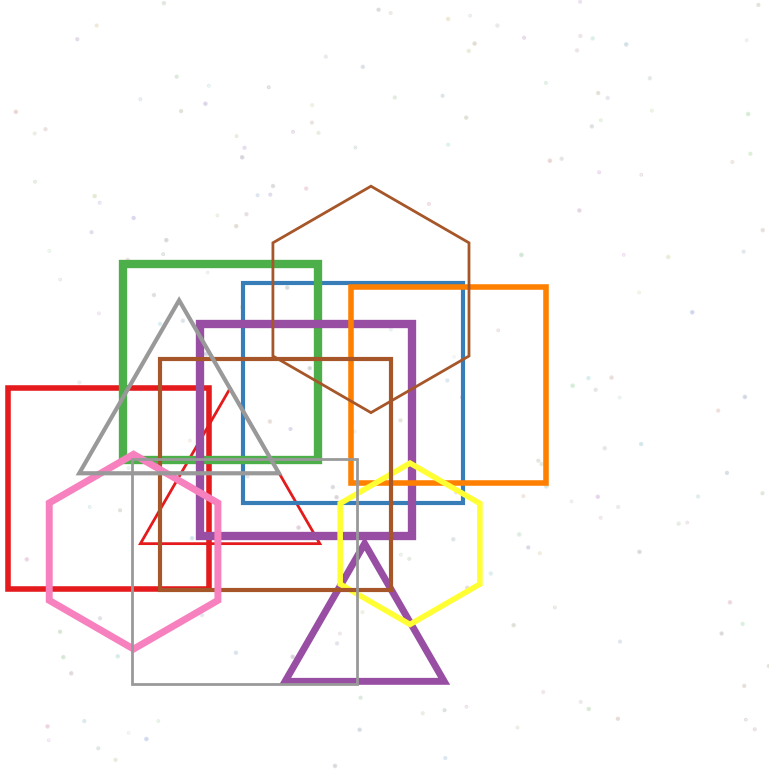[{"shape": "triangle", "thickness": 1, "radius": 0.67, "center": [0.299, 0.361]}, {"shape": "square", "thickness": 2, "radius": 0.65, "center": [0.141, 0.366]}, {"shape": "square", "thickness": 1.5, "radius": 0.72, "center": [0.458, 0.49]}, {"shape": "square", "thickness": 3, "radius": 0.64, "center": [0.286, 0.53]}, {"shape": "triangle", "thickness": 2.5, "radius": 0.6, "center": [0.474, 0.175]}, {"shape": "square", "thickness": 3, "radius": 0.69, "center": [0.397, 0.442]}, {"shape": "square", "thickness": 2, "radius": 0.63, "center": [0.583, 0.5]}, {"shape": "hexagon", "thickness": 2, "radius": 0.52, "center": [0.532, 0.294]}, {"shape": "hexagon", "thickness": 1, "radius": 0.74, "center": [0.482, 0.611]}, {"shape": "square", "thickness": 1.5, "radius": 0.75, "center": [0.358, 0.384]}, {"shape": "hexagon", "thickness": 2.5, "radius": 0.63, "center": [0.173, 0.284]}, {"shape": "square", "thickness": 1, "radius": 0.73, "center": [0.318, 0.257]}, {"shape": "triangle", "thickness": 1.5, "radius": 0.75, "center": [0.233, 0.46]}]